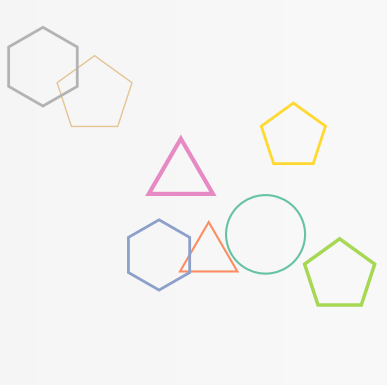[{"shape": "circle", "thickness": 1.5, "radius": 0.51, "center": [0.685, 0.391]}, {"shape": "triangle", "thickness": 1.5, "radius": 0.43, "center": [0.539, 0.338]}, {"shape": "hexagon", "thickness": 2, "radius": 0.46, "center": [0.41, 0.338]}, {"shape": "triangle", "thickness": 3, "radius": 0.48, "center": [0.467, 0.544]}, {"shape": "pentagon", "thickness": 2.5, "radius": 0.48, "center": [0.877, 0.285]}, {"shape": "pentagon", "thickness": 2, "radius": 0.44, "center": [0.757, 0.645]}, {"shape": "pentagon", "thickness": 1, "radius": 0.51, "center": [0.244, 0.754]}, {"shape": "hexagon", "thickness": 2, "radius": 0.51, "center": [0.111, 0.827]}]